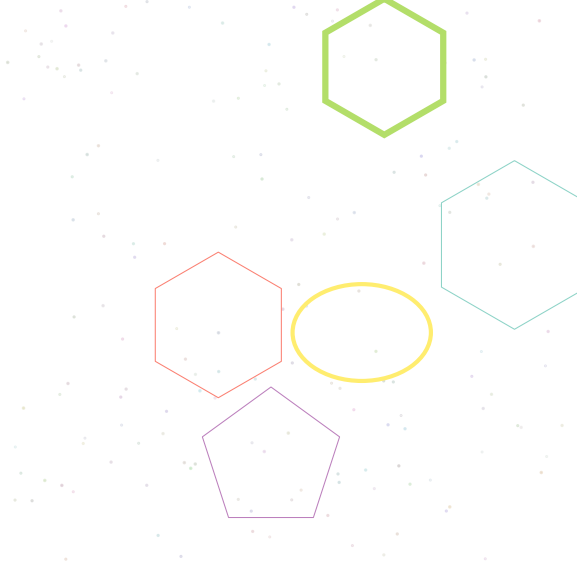[{"shape": "hexagon", "thickness": 0.5, "radius": 0.73, "center": [0.891, 0.575]}, {"shape": "hexagon", "thickness": 0.5, "radius": 0.63, "center": [0.378, 0.436]}, {"shape": "hexagon", "thickness": 3, "radius": 0.59, "center": [0.665, 0.883]}, {"shape": "pentagon", "thickness": 0.5, "radius": 0.62, "center": [0.469, 0.204]}, {"shape": "oval", "thickness": 2, "radius": 0.6, "center": [0.626, 0.423]}]